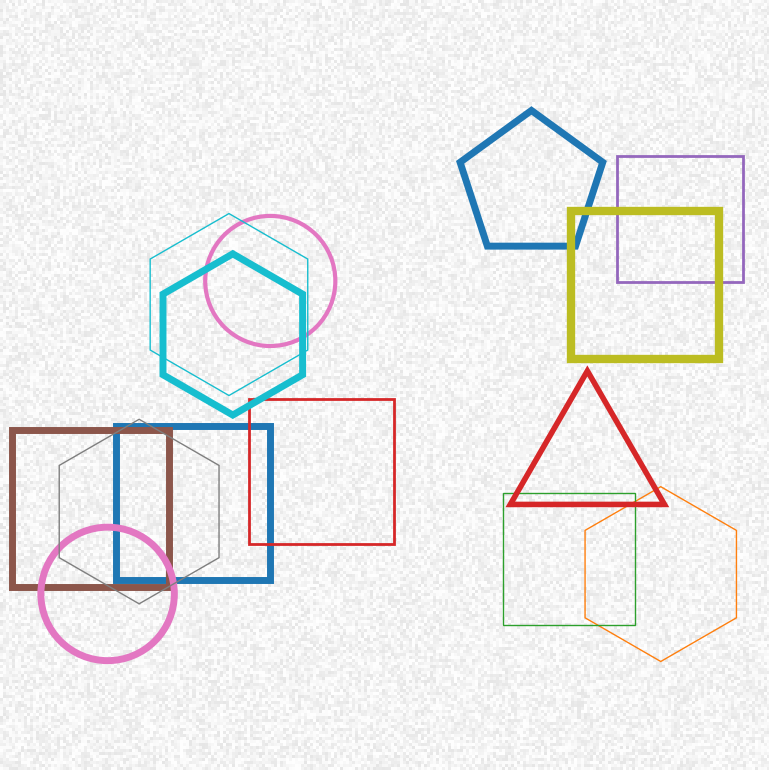[{"shape": "square", "thickness": 2.5, "radius": 0.5, "center": [0.251, 0.347]}, {"shape": "pentagon", "thickness": 2.5, "radius": 0.49, "center": [0.69, 0.759]}, {"shape": "hexagon", "thickness": 0.5, "radius": 0.57, "center": [0.858, 0.254]}, {"shape": "square", "thickness": 0.5, "radius": 0.43, "center": [0.739, 0.274]}, {"shape": "square", "thickness": 1, "radius": 0.47, "center": [0.418, 0.388]}, {"shape": "triangle", "thickness": 2, "radius": 0.58, "center": [0.763, 0.403]}, {"shape": "square", "thickness": 1, "radius": 0.41, "center": [0.883, 0.715]}, {"shape": "square", "thickness": 2.5, "radius": 0.51, "center": [0.117, 0.339]}, {"shape": "circle", "thickness": 2.5, "radius": 0.43, "center": [0.14, 0.229]}, {"shape": "circle", "thickness": 1.5, "radius": 0.42, "center": [0.351, 0.635]}, {"shape": "hexagon", "thickness": 0.5, "radius": 0.6, "center": [0.181, 0.336]}, {"shape": "square", "thickness": 3, "radius": 0.48, "center": [0.838, 0.629]}, {"shape": "hexagon", "thickness": 0.5, "radius": 0.59, "center": [0.297, 0.604]}, {"shape": "hexagon", "thickness": 2.5, "radius": 0.52, "center": [0.302, 0.566]}]